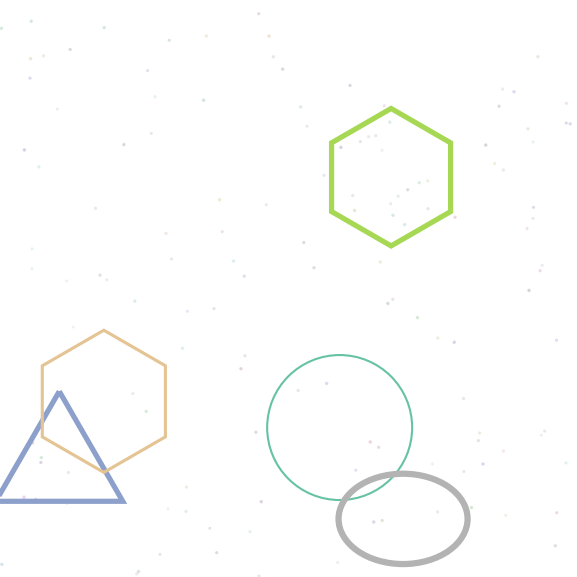[{"shape": "circle", "thickness": 1, "radius": 0.63, "center": [0.588, 0.259]}, {"shape": "triangle", "thickness": 2.5, "radius": 0.63, "center": [0.103, 0.195]}, {"shape": "hexagon", "thickness": 2.5, "radius": 0.59, "center": [0.677, 0.692]}, {"shape": "hexagon", "thickness": 1.5, "radius": 0.62, "center": [0.18, 0.304]}, {"shape": "oval", "thickness": 3, "radius": 0.56, "center": [0.698, 0.101]}]